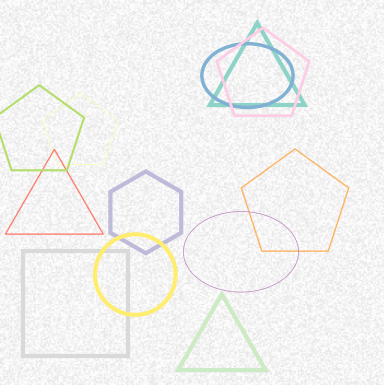[{"shape": "triangle", "thickness": 3, "radius": 0.71, "center": [0.668, 0.798]}, {"shape": "pentagon", "thickness": 0.5, "radius": 0.51, "center": [0.209, 0.656]}, {"shape": "hexagon", "thickness": 3, "radius": 0.53, "center": [0.379, 0.448]}, {"shape": "triangle", "thickness": 1, "radius": 0.73, "center": [0.141, 0.465]}, {"shape": "oval", "thickness": 2.5, "radius": 0.59, "center": [0.643, 0.804]}, {"shape": "pentagon", "thickness": 1, "radius": 0.73, "center": [0.766, 0.466]}, {"shape": "pentagon", "thickness": 1.5, "radius": 0.61, "center": [0.102, 0.657]}, {"shape": "pentagon", "thickness": 2, "radius": 0.63, "center": [0.683, 0.802]}, {"shape": "square", "thickness": 3, "radius": 0.68, "center": [0.197, 0.212]}, {"shape": "oval", "thickness": 0.5, "radius": 0.75, "center": [0.626, 0.346]}, {"shape": "triangle", "thickness": 3, "radius": 0.66, "center": [0.576, 0.104]}, {"shape": "circle", "thickness": 3, "radius": 0.52, "center": [0.351, 0.287]}]